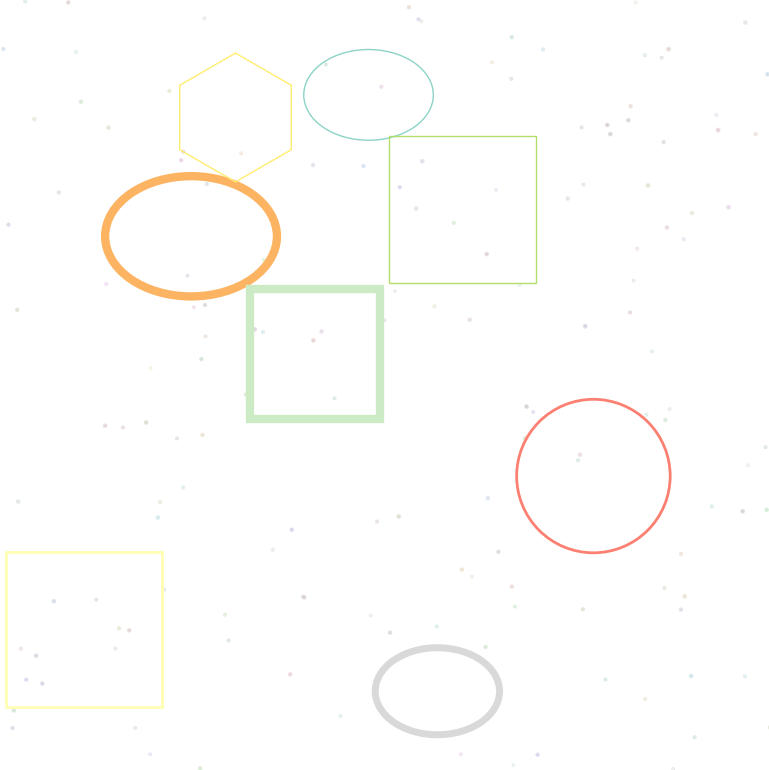[{"shape": "oval", "thickness": 0.5, "radius": 0.42, "center": [0.479, 0.877]}, {"shape": "square", "thickness": 1, "radius": 0.5, "center": [0.109, 0.183]}, {"shape": "circle", "thickness": 1, "radius": 0.5, "center": [0.771, 0.382]}, {"shape": "oval", "thickness": 3, "radius": 0.56, "center": [0.248, 0.693]}, {"shape": "square", "thickness": 0.5, "radius": 0.48, "center": [0.6, 0.728]}, {"shape": "oval", "thickness": 2.5, "radius": 0.4, "center": [0.568, 0.102]}, {"shape": "square", "thickness": 3, "radius": 0.42, "center": [0.409, 0.541]}, {"shape": "hexagon", "thickness": 0.5, "radius": 0.42, "center": [0.306, 0.847]}]